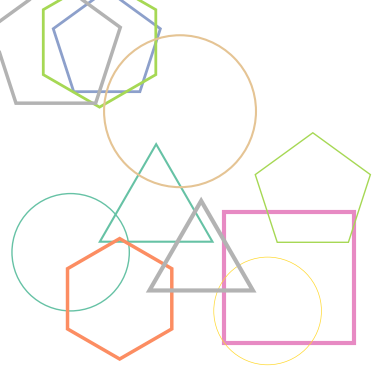[{"shape": "triangle", "thickness": 1.5, "radius": 0.84, "center": [0.406, 0.457]}, {"shape": "circle", "thickness": 1, "radius": 0.76, "center": [0.183, 0.345]}, {"shape": "hexagon", "thickness": 2.5, "radius": 0.78, "center": [0.311, 0.224]}, {"shape": "pentagon", "thickness": 2, "radius": 0.73, "center": [0.277, 0.88]}, {"shape": "square", "thickness": 3, "radius": 0.85, "center": [0.75, 0.279]}, {"shape": "pentagon", "thickness": 1, "radius": 0.79, "center": [0.813, 0.498]}, {"shape": "hexagon", "thickness": 2, "radius": 0.84, "center": [0.259, 0.891]}, {"shape": "circle", "thickness": 0.5, "radius": 0.7, "center": [0.695, 0.192]}, {"shape": "circle", "thickness": 1.5, "radius": 0.99, "center": [0.468, 0.711]}, {"shape": "pentagon", "thickness": 2.5, "radius": 0.88, "center": [0.145, 0.874]}, {"shape": "triangle", "thickness": 3, "radius": 0.78, "center": [0.523, 0.323]}]